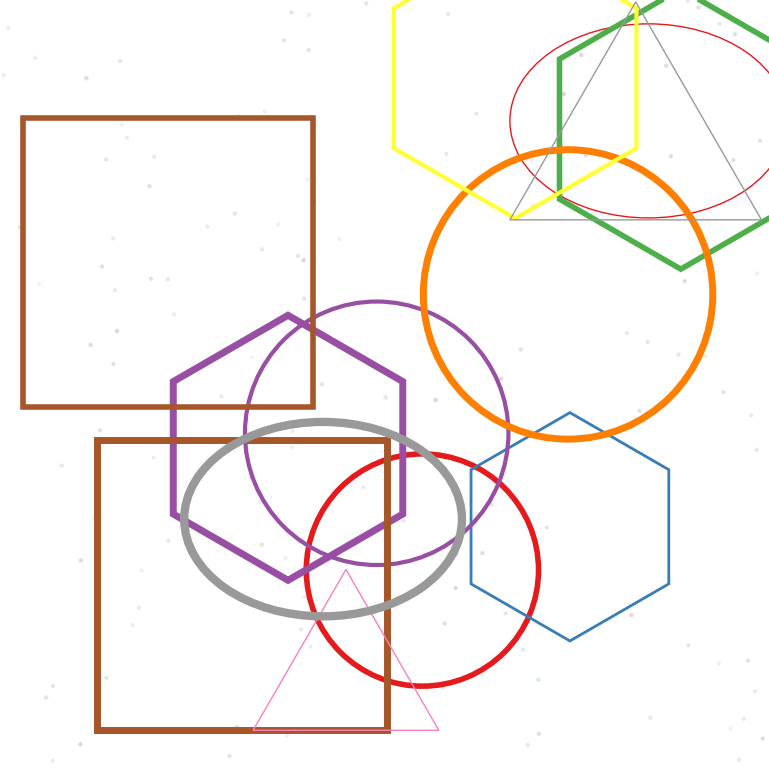[{"shape": "circle", "thickness": 2, "radius": 0.75, "center": [0.549, 0.26]}, {"shape": "oval", "thickness": 0.5, "radius": 0.9, "center": [0.842, 0.843]}, {"shape": "hexagon", "thickness": 1, "radius": 0.74, "center": [0.74, 0.316]}, {"shape": "hexagon", "thickness": 2, "radius": 0.91, "center": [0.884, 0.832]}, {"shape": "circle", "thickness": 1.5, "radius": 0.86, "center": [0.489, 0.437]}, {"shape": "hexagon", "thickness": 2.5, "radius": 0.86, "center": [0.374, 0.418]}, {"shape": "circle", "thickness": 2.5, "radius": 0.94, "center": [0.738, 0.618]}, {"shape": "hexagon", "thickness": 1.5, "radius": 0.91, "center": [0.669, 0.898]}, {"shape": "square", "thickness": 2, "radius": 0.94, "center": [0.218, 0.659]}, {"shape": "square", "thickness": 2.5, "radius": 0.94, "center": [0.314, 0.24]}, {"shape": "triangle", "thickness": 0.5, "radius": 0.7, "center": [0.449, 0.121]}, {"shape": "oval", "thickness": 3, "radius": 0.9, "center": [0.42, 0.326]}, {"shape": "triangle", "thickness": 0.5, "radius": 0.94, "center": [0.826, 0.809]}]